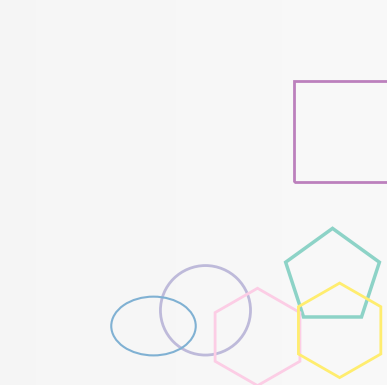[{"shape": "pentagon", "thickness": 2.5, "radius": 0.64, "center": [0.858, 0.28]}, {"shape": "circle", "thickness": 2, "radius": 0.58, "center": [0.53, 0.194]}, {"shape": "oval", "thickness": 1.5, "radius": 0.55, "center": [0.396, 0.153]}, {"shape": "hexagon", "thickness": 2, "radius": 0.63, "center": [0.665, 0.125]}, {"shape": "square", "thickness": 2, "radius": 0.65, "center": [0.889, 0.658]}, {"shape": "hexagon", "thickness": 2, "radius": 0.61, "center": [0.876, 0.142]}]